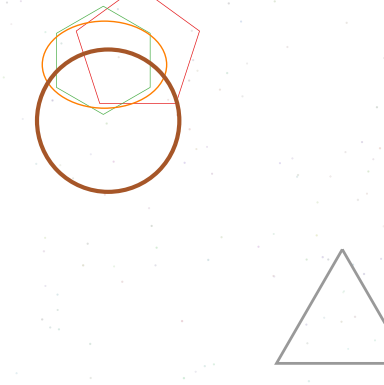[{"shape": "pentagon", "thickness": 0.5, "radius": 0.84, "center": [0.358, 0.867]}, {"shape": "hexagon", "thickness": 0.5, "radius": 0.7, "center": [0.268, 0.843]}, {"shape": "oval", "thickness": 1, "radius": 0.81, "center": [0.271, 0.832]}, {"shape": "circle", "thickness": 3, "radius": 0.92, "center": [0.281, 0.687]}, {"shape": "triangle", "thickness": 2, "radius": 0.99, "center": [0.889, 0.155]}]